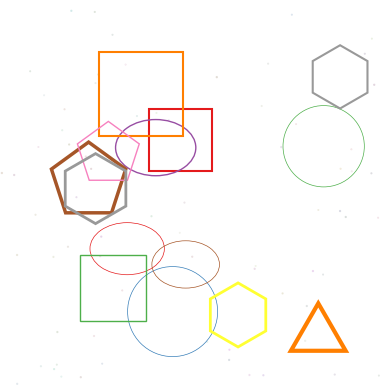[{"shape": "square", "thickness": 1.5, "radius": 0.4, "center": [0.469, 0.637]}, {"shape": "oval", "thickness": 0.5, "radius": 0.48, "center": [0.33, 0.354]}, {"shape": "circle", "thickness": 0.5, "radius": 0.58, "center": [0.448, 0.191]}, {"shape": "circle", "thickness": 0.5, "radius": 0.53, "center": [0.841, 0.62]}, {"shape": "square", "thickness": 1, "radius": 0.43, "center": [0.293, 0.252]}, {"shape": "oval", "thickness": 1, "radius": 0.52, "center": [0.404, 0.617]}, {"shape": "triangle", "thickness": 3, "radius": 0.41, "center": [0.827, 0.13]}, {"shape": "square", "thickness": 1.5, "radius": 0.55, "center": [0.367, 0.756]}, {"shape": "hexagon", "thickness": 2, "radius": 0.42, "center": [0.618, 0.182]}, {"shape": "oval", "thickness": 0.5, "radius": 0.44, "center": [0.482, 0.313]}, {"shape": "pentagon", "thickness": 2.5, "radius": 0.51, "center": [0.23, 0.529]}, {"shape": "pentagon", "thickness": 1, "radius": 0.42, "center": [0.281, 0.6]}, {"shape": "hexagon", "thickness": 1.5, "radius": 0.41, "center": [0.883, 0.8]}, {"shape": "hexagon", "thickness": 2, "radius": 0.45, "center": [0.248, 0.51]}]